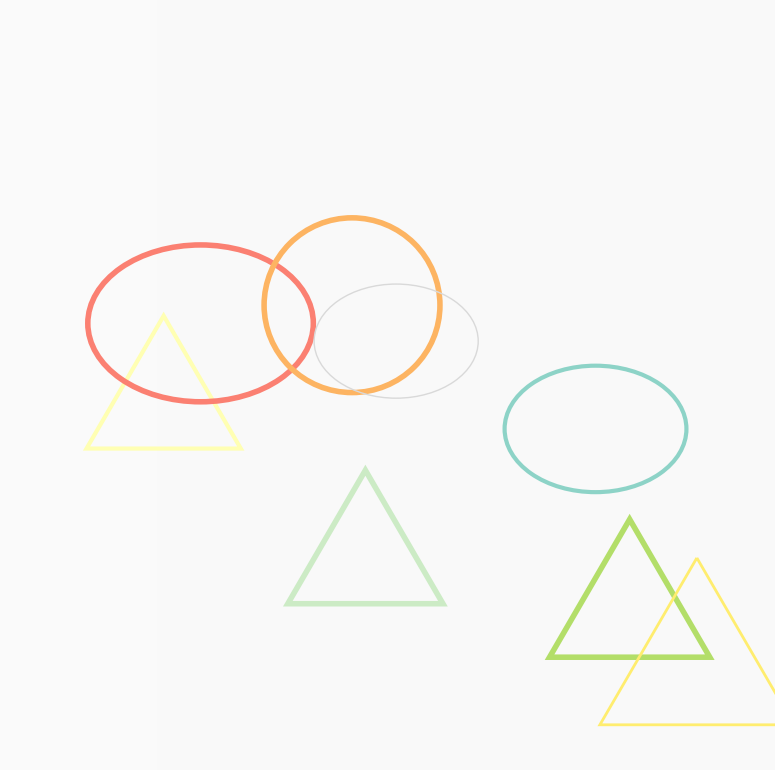[{"shape": "oval", "thickness": 1.5, "radius": 0.59, "center": [0.768, 0.443]}, {"shape": "triangle", "thickness": 1.5, "radius": 0.57, "center": [0.211, 0.475]}, {"shape": "oval", "thickness": 2, "radius": 0.73, "center": [0.259, 0.58]}, {"shape": "circle", "thickness": 2, "radius": 0.57, "center": [0.454, 0.604]}, {"shape": "triangle", "thickness": 2, "radius": 0.6, "center": [0.812, 0.206]}, {"shape": "oval", "thickness": 0.5, "radius": 0.53, "center": [0.511, 0.557]}, {"shape": "triangle", "thickness": 2, "radius": 0.58, "center": [0.471, 0.274]}, {"shape": "triangle", "thickness": 1, "radius": 0.72, "center": [0.899, 0.131]}]